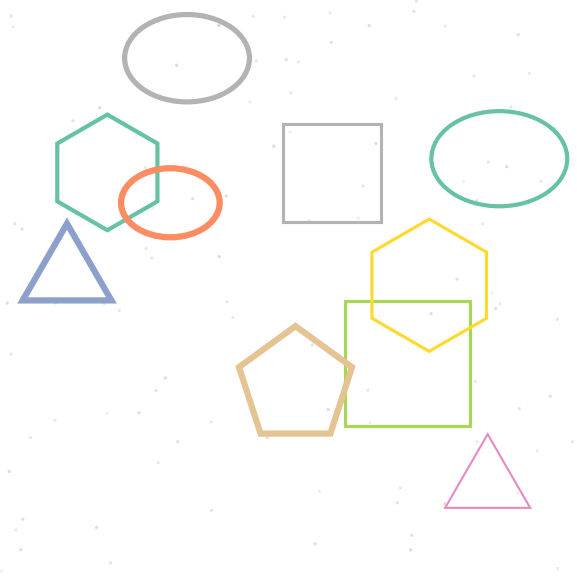[{"shape": "hexagon", "thickness": 2, "radius": 0.5, "center": [0.186, 0.701]}, {"shape": "oval", "thickness": 2, "radius": 0.59, "center": [0.865, 0.724]}, {"shape": "oval", "thickness": 3, "radius": 0.43, "center": [0.295, 0.648]}, {"shape": "triangle", "thickness": 3, "radius": 0.44, "center": [0.116, 0.523]}, {"shape": "triangle", "thickness": 1, "radius": 0.43, "center": [0.844, 0.162]}, {"shape": "square", "thickness": 1.5, "radius": 0.54, "center": [0.706, 0.369]}, {"shape": "hexagon", "thickness": 1.5, "radius": 0.57, "center": [0.743, 0.505]}, {"shape": "pentagon", "thickness": 3, "radius": 0.51, "center": [0.512, 0.332]}, {"shape": "oval", "thickness": 2.5, "radius": 0.54, "center": [0.324, 0.898]}, {"shape": "square", "thickness": 1.5, "radius": 0.42, "center": [0.575, 0.7]}]